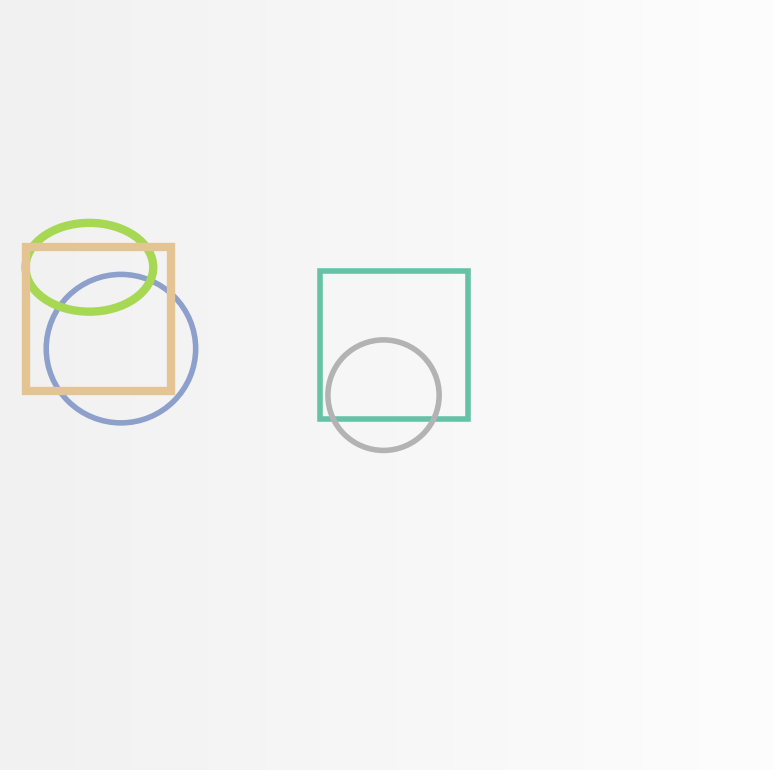[{"shape": "square", "thickness": 2, "radius": 0.48, "center": [0.509, 0.552]}, {"shape": "circle", "thickness": 2, "radius": 0.48, "center": [0.156, 0.547]}, {"shape": "oval", "thickness": 3, "radius": 0.41, "center": [0.115, 0.653]}, {"shape": "square", "thickness": 3, "radius": 0.47, "center": [0.127, 0.586]}, {"shape": "circle", "thickness": 2, "radius": 0.36, "center": [0.495, 0.487]}]